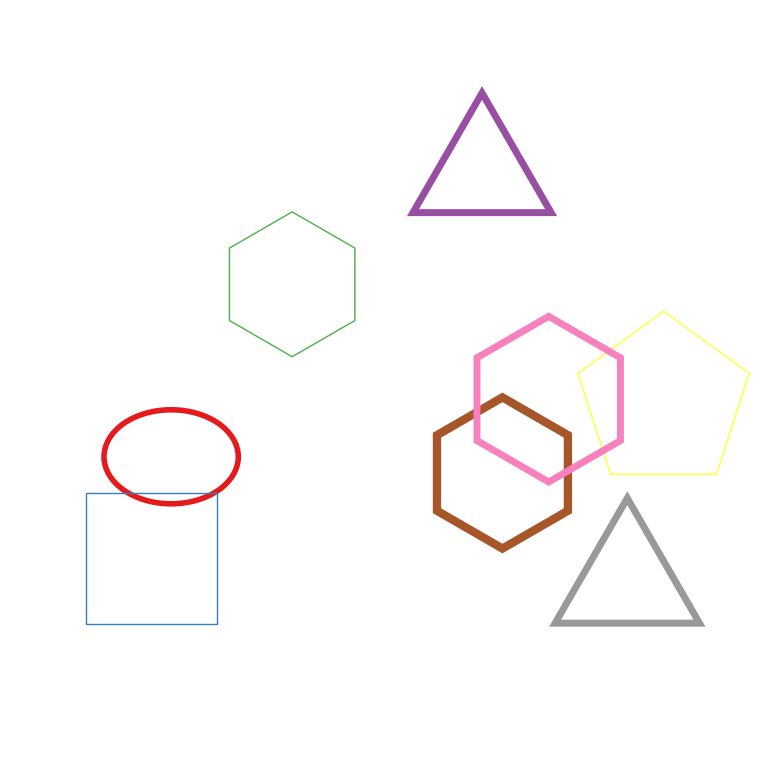[{"shape": "oval", "thickness": 2, "radius": 0.44, "center": [0.222, 0.407]}, {"shape": "square", "thickness": 0.5, "radius": 0.43, "center": [0.196, 0.275]}, {"shape": "hexagon", "thickness": 0.5, "radius": 0.47, "center": [0.379, 0.631]}, {"shape": "triangle", "thickness": 2.5, "radius": 0.52, "center": [0.626, 0.776]}, {"shape": "pentagon", "thickness": 0.5, "radius": 0.59, "center": [0.862, 0.479]}, {"shape": "hexagon", "thickness": 3, "radius": 0.49, "center": [0.653, 0.386]}, {"shape": "hexagon", "thickness": 2.5, "radius": 0.54, "center": [0.713, 0.482]}, {"shape": "triangle", "thickness": 2.5, "radius": 0.54, "center": [0.815, 0.245]}]